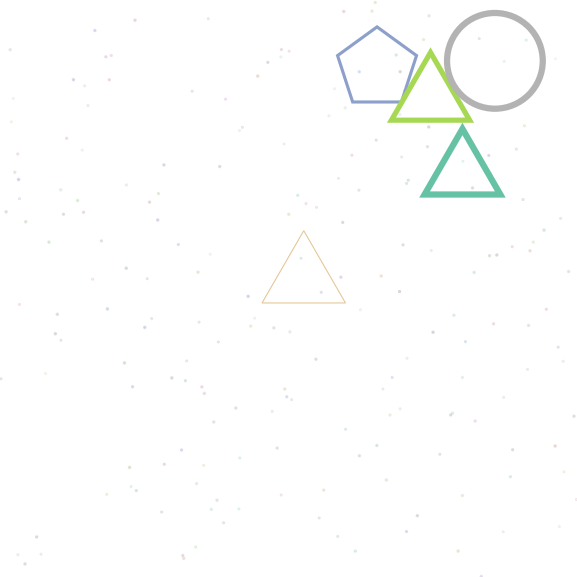[{"shape": "triangle", "thickness": 3, "radius": 0.38, "center": [0.801, 0.7]}, {"shape": "pentagon", "thickness": 1.5, "radius": 0.36, "center": [0.653, 0.881]}, {"shape": "triangle", "thickness": 2.5, "radius": 0.39, "center": [0.745, 0.83]}, {"shape": "triangle", "thickness": 0.5, "radius": 0.42, "center": [0.526, 0.516]}, {"shape": "circle", "thickness": 3, "radius": 0.41, "center": [0.857, 0.894]}]